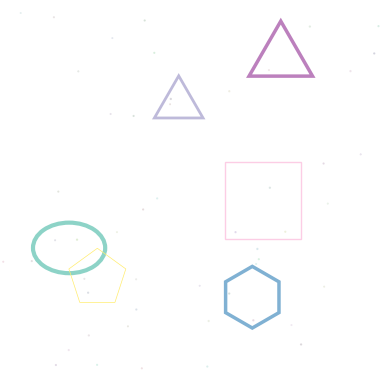[{"shape": "oval", "thickness": 3, "radius": 0.47, "center": [0.179, 0.356]}, {"shape": "triangle", "thickness": 2, "radius": 0.36, "center": [0.464, 0.73]}, {"shape": "hexagon", "thickness": 2.5, "radius": 0.4, "center": [0.655, 0.228]}, {"shape": "square", "thickness": 1, "radius": 0.5, "center": [0.683, 0.479]}, {"shape": "triangle", "thickness": 2.5, "radius": 0.48, "center": [0.729, 0.85]}, {"shape": "pentagon", "thickness": 0.5, "radius": 0.39, "center": [0.253, 0.277]}]